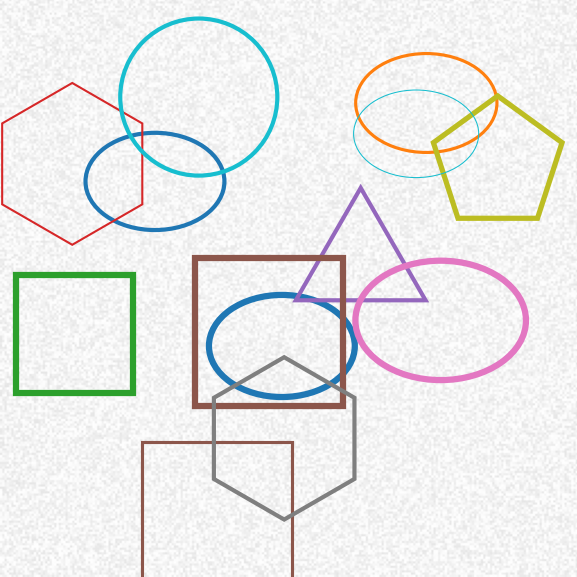[{"shape": "oval", "thickness": 3, "radius": 0.63, "center": [0.488, 0.4]}, {"shape": "oval", "thickness": 2, "radius": 0.6, "center": [0.268, 0.685]}, {"shape": "oval", "thickness": 1.5, "radius": 0.61, "center": [0.738, 0.821]}, {"shape": "square", "thickness": 3, "radius": 0.51, "center": [0.129, 0.421]}, {"shape": "hexagon", "thickness": 1, "radius": 0.7, "center": [0.125, 0.715]}, {"shape": "triangle", "thickness": 2, "radius": 0.65, "center": [0.625, 0.544]}, {"shape": "square", "thickness": 1.5, "radius": 0.65, "center": [0.376, 0.104]}, {"shape": "square", "thickness": 3, "radius": 0.64, "center": [0.465, 0.424]}, {"shape": "oval", "thickness": 3, "radius": 0.74, "center": [0.763, 0.444]}, {"shape": "hexagon", "thickness": 2, "radius": 0.7, "center": [0.492, 0.24]}, {"shape": "pentagon", "thickness": 2.5, "radius": 0.59, "center": [0.862, 0.716]}, {"shape": "oval", "thickness": 0.5, "radius": 0.54, "center": [0.721, 0.767]}, {"shape": "circle", "thickness": 2, "radius": 0.68, "center": [0.344, 0.831]}]